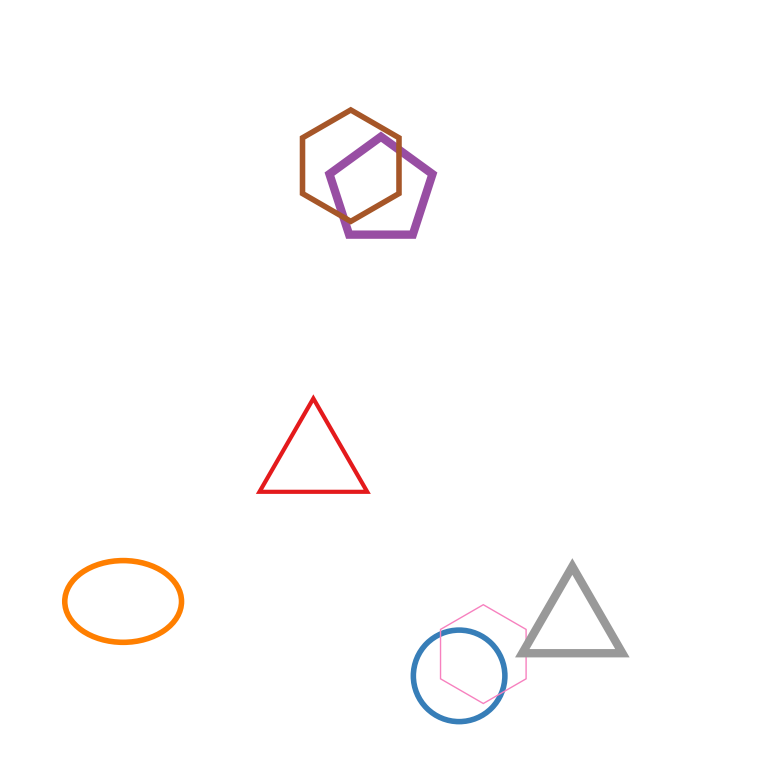[{"shape": "triangle", "thickness": 1.5, "radius": 0.4, "center": [0.407, 0.402]}, {"shape": "circle", "thickness": 2, "radius": 0.3, "center": [0.596, 0.122]}, {"shape": "pentagon", "thickness": 3, "radius": 0.35, "center": [0.495, 0.752]}, {"shape": "oval", "thickness": 2, "radius": 0.38, "center": [0.16, 0.219]}, {"shape": "hexagon", "thickness": 2, "radius": 0.36, "center": [0.456, 0.785]}, {"shape": "hexagon", "thickness": 0.5, "radius": 0.32, "center": [0.628, 0.151]}, {"shape": "triangle", "thickness": 3, "radius": 0.38, "center": [0.743, 0.189]}]